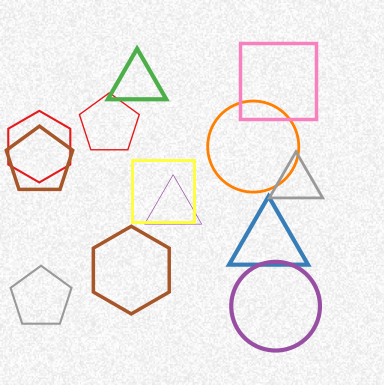[{"shape": "hexagon", "thickness": 1.5, "radius": 0.47, "center": [0.102, 0.619]}, {"shape": "pentagon", "thickness": 1, "radius": 0.41, "center": [0.284, 0.677]}, {"shape": "triangle", "thickness": 3, "radius": 0.59, "center": [0.698, 0.372]}, {"shape": "triangle", "thickness": 3, "radius": 0.44, "center": [0.356, 0.786]}, {"shape": "triangle", "thickness": 0.5, "radius": 0.43, "center": [0.45, 0.461]}, {"shape": "circle", "thickness": 3, "radius": 0.58, "center": [0.716, 0.205]}, {"shape": "circle", "thickness": 2, "radius": 0.59, "center": [0.658, 0.619]}, {"shape": "square", "thickness": 2, "radius": 0.4, "center": [0.423, 0.503]}, {"shape": "pentagon", "thickness": 2.5, "radius": 0.45, "center": [0.103, 0.582]}, {"shape": "hexagon", "thickness": 2.5, "radius": 0.57, "center": [0.341, 0.298]}, {"shape": "square", "thickness": 2.5, "radius": 0.5, "center": [0.723, 0.789]}, {"shape": "triangle", "thickness": 2, "radius": 0.4, "center": [0.769, 0.526]}, {"shape": "pentagon", "thickness": 1.5, "radius": 0.42, "center": [0.107, 0.227]}]